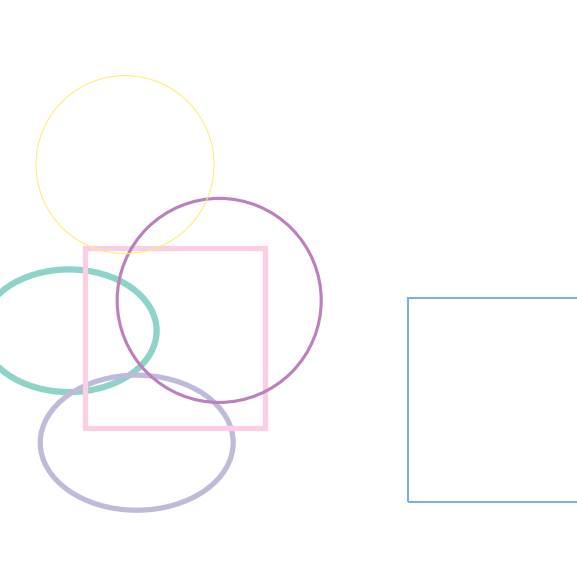[{"shape": "oval", "thickness": 3, "radius": 0.76, "center": [0.12, 0.426]}, {"shape": "oval", "thickness": 2.5, "radius": 0.84, "center": [0.237, 0.233]}, {"shape": "square", "thickness": 1, "radius": 0.88, "center": [0.883, 0.306]}, {"shape": "square", "thickness": 2.5, "radius": 0.78, "center": [0.303, 0.414]}, {"shape": "circle", "thickness": 1.5, "radius": 0.88, "center": [0.38, 0.479]}, {"shape": "circle", "thickness": 0.5, "radius": 0.77, "center": [0.216, 0.714]}]